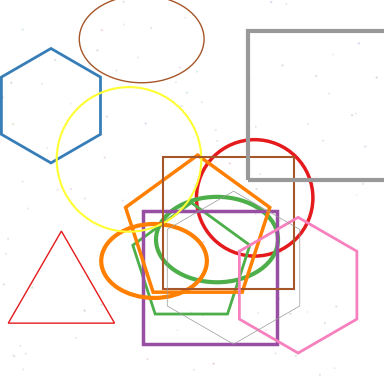[{"shape": "triangle", "thickness": 1, "radius": 0.8, "center": [0.159, 0.24]}, {"shape": "circle", "thickness": 2.5, "radius": 0.76, "center": [0.662, 0.486]}, {"shape": "hexagon", "thickness": 2, "radius": 0.74, "center": [0.132, 0.725]}, {"shape": "pentagon", "thickness": 2, "radius": 0.8, "center": [0.497, 0.314]}, {"shape": "oval", "thickness": 3, "radius": 0.79, "center": [0.564, 0.378]}, {"shape": "square", "thickness": 2.5, "radius": 0.87, "center": [0.546, 0.28]}, {"shape": "pentagon", "thickness": 2.5, "radius": 0.98, "center": [0.513, 0.4]}, {"shape": "oval", "thickness": 3, "radius": 0.69, "center": [0.4, 0.322]}, {"shape": "circle", "thickness": 1.5, "radius": 0.94, "center": [0.335, 0.586]}, {"shape": "oval", "thickness": 1, "radius": 0.81, "center": [0.368, 0.899]}, {"shape": "square", "thickness": 1.5, "radius": 0.85, "center": [0.593, 0.421]}, {"shape": "hexagon", "thickness": 2, "radius": 0.88, "center": [0.774, 0.259]}, {"shape": "hexagon", "thickness": 0.5, "radius": 0.99, "center": [0.607, 0.305]}, {"shape": "square", "thickness": 3, "radius": 0.97, "center": [0.836, 0.726]}]